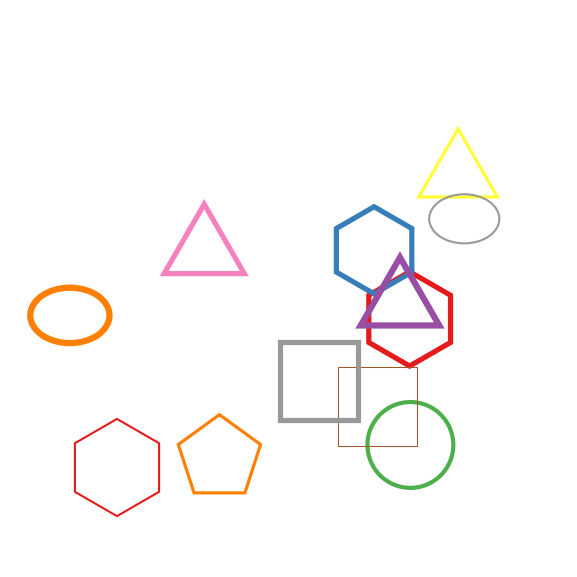[{"shape": "hexagon", "thickness": 1, "radius": 0.42, "center": [0.203, 0.19]}, {"shape": "hexagon", "thickness": 2.5, "radius": 0.41, "center": [0.709, 0.447]}, {"shape": "hexagon", "thickness": 2.5, "radius": 0.38, "center": [0.648, 0.566]}, {"shape": "circle", "thickness": 2, "radius": 0.37, "center": [0.711, 0.229]}, {"shape": "triangle", "thickness": 3, "radius": 0.39, "center": [0.693, 0.475]}, {"shape": "oval", "thickness": 3, "radius": 0.34, "center": [0.121, 0.453]}, {"shape": "pentagon", "thickness": 1.5, "radius": 0.37, "center": [0.38, 0.206]}, {"shape": "triangle", "thickness": 1.5, "radius": 0.39, "center": [0.793, 0.697]}, {"shape": "square", "thickness": 0.5, "radius": 0.35, "center": [0.654, 0.295]}, {"shape": "triangle", "thickness": 2.5, "radius": 0.4, "center": [0.354, 0.565]}, {"shape": "oval", "thickness": 1, "radius": 0.3, "center": [0.804, 0.62]}, {"shape": "square", "thickness": 2.5, "radius": 0.34, "center": [0.552, 0.339]}]